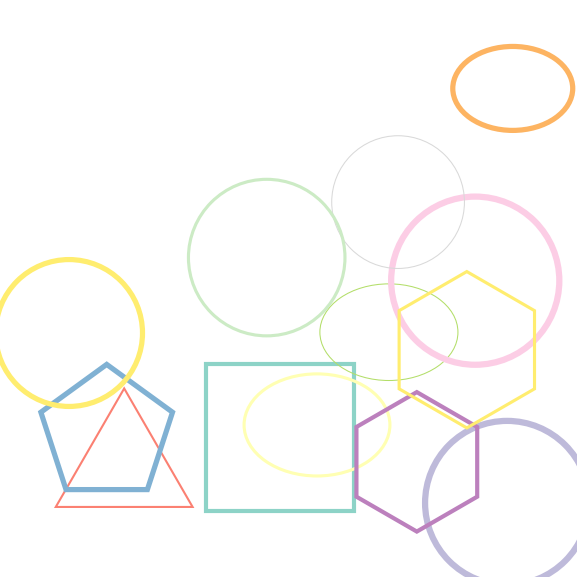[{"shape": "square", "thickness": 2, "radius": 0.64, "center": [0.485, 0.241]}, {"shape": "oval", "thickness": 1.5, "radius": 0.63, "center": [0.549, 0.263]}, {"shape": "circle", "thickness": 3, "radius": 0.71, "center": [0.878, 0.128]}, {"shape": "triangle", "thickness": 1, "radius": 0.68, "center": [0.215, 0.19]}, {"shape": "pentagon", "thickness": 2.5, "radius": 0.6, "center": [0.185, 0.248]}, {"shape": "oval", "thickness": 2.5, "radius": 0.52, "center": [0.888, 0.846]}, {"shape": "oval", "thickness": 0.5, "radius": 0.6, "center": [0.673, 0.424]}, {"shape": "circle", "thickness": 3, "radius": 0.73, "center": [0.823, 0.513]}, {"shape": "circle", "thickness": 0.5, "radius": 0.57, "center": [0.689, 0.649]}, {"shape": "hexagon", "thickness": 2, "radius": 0.6, "center": [0.722, 0.199]}, {"shape": "circle", "thickness": 1.5, "radius": 0.68, "center": [0.462, 0.553]}, {"shape": "circle", "thickness": 2.5, "radius": 0.64, "center": [0.12, 0.423]}, {"shape": "hexagon", "thickness": 1.5, "radius": 0.68, "center": [0.808, 0.394]}]